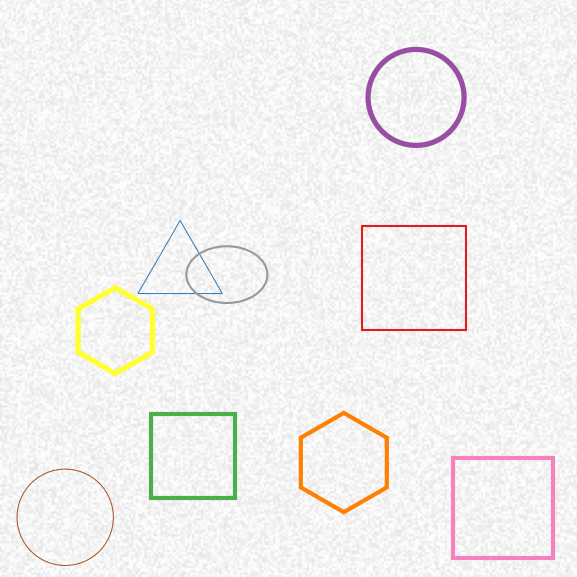[{"shape": "square", "thickness": 1, "radius": 0.45, "center": [0.716, 0.517]}, {"shape": "triangle", "thickness": 0.5, "radius": 0.42, "center": [0.312, 0.533]}, {"shape": "square", "thickness": 2, "radius": 0.36, "center": [0.335, 0.209]}, {"shape": "circle", "thickness": 2.5, "radius": 0.42, "center": [0.72, 0.83]}, {"shape": "hexagon", "thickness": 2, "radius": 0.43, "center": [0.595, 0.198]}, {"shape": "hexagon", "thickness": 2.5, "radius": 0.37, "center": [0.2, 0.427]}, {"shape": "circle", "thickness": 0.5, "radius": 0.42, "center": [0.113, 0.103]}, {"shape": "square", "thickness": 2, "radius": 0.43, "center": [0.871, 0.119]}, {"shape": "oval", "thickness": 1, "radius": 0.35, "center": [0.393, 0.524]}]